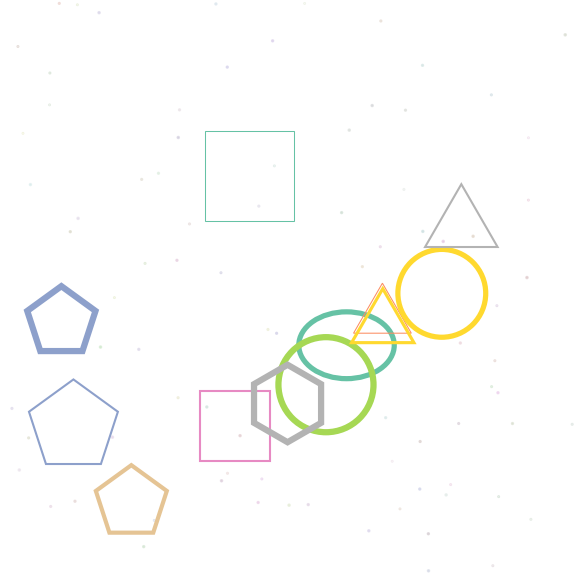[{"shape": "oval", "thickness": 2.5, "radius": 0.41, "center": [0.6, 0.401]}, {"shape": "square", "thickness": 0.5, "radius": 0.39, "center": [0.432, 0.695]}, {"shape": "triangle", "thickness": 0.5, "radius": 0.29, "center": [0.662, 0.451]}, {"shape": "pentagon", "thickness": 3, "radius": 0.31, "center": [0.106, 0.441]}, {"shape": "pentagon", "thickness": 1, "radius": 0.4, "center": [0.127, 0.261]}, {"shape": "square", "thickness": 1, "radius": 0.3, "center": [0.406, 0.261]}, {"shape": "circle", "thickness": 3, "radius": 0.41, "center": [0.564, 0.333]}, {"shape": "circle", "thickness": 2.5, "radius": 0.38, "center": [0.765, 0.491]}, {"shape": "triangle", "thickness": 1.5, "radius": 0.31, "center": [0.663, 0.437]}, {"shape": "pentagon", "thickness": 2, "radius": 0.32, "center": [0.227, 0.129]}, {"shape": "hexagon", "thickness": 3, "radius": 0.34, "center": [0.498, 0.3]}, {"shape": "triangle", "thickness": 1, "radius": 0.36, "center": [0.799, 0.608]}]